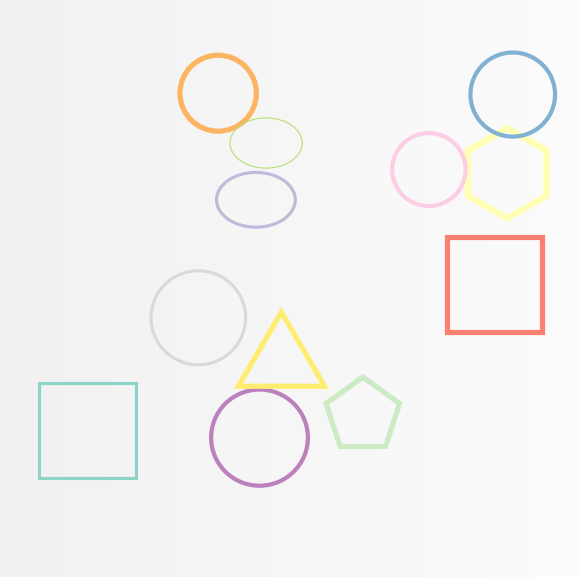[{"shape": "square", "thickness": 1.5, "radius": 0.41, "center": [0.15, 0.254]}, {"shape": "hexagon", "thickness": 3, "radius": 0.39, "center": [0.873, 0.699]}, {"shape": "oval", "thickness": 1.5, "radius": 0.34, "center": [0.44, 0.653]}, {"shape": "square", "thickness": 2.5, "radius": 0.41, "center": [0.851, 0.506]}, {"shape": "circle", "thickness": 2, "radius": 0.36, "center": [0.882, 0.835]}, {"shape": "circle", "thickness": 2.5, "radius": 0.33, "center": [0.375, 0.838]}, {"shape": "oval", "thickness": 0.5, "radius": 0.31, "center": [0.458, 0.752]}, {"shape": "circle", "thickness": 2, "radius": 0.32, "center": [0.738, 0.705]}, {"shape": "circle", "thickness": 1.5, "radius": 0.41, "center": [0.341, 0.449]}, {"shape": "circle", "thickness": 2, "radius": 0.42, "center": [0.446, 0.241]}, {"shape": "pentagon", "thickness": 2.5, "radius": 0.33, "center": [0.624, 0.28]}, {"shape": "triangle", "thickness": 2.5, "radius": 0.43, "center": [0.484, 0.373]}]